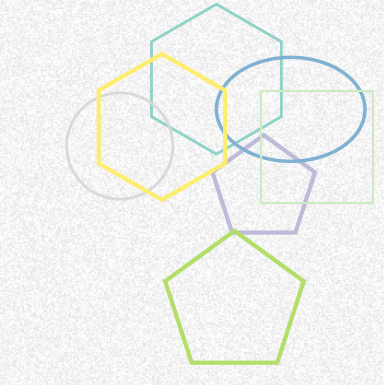[{"shape": "hexagon", "thickness": 2, "radius": 0.97, "center": [0.562, 0.794]}, {"shape": "pentagon", "thickness": 3, "radius": 0.7, "center": [0.685, 0.509]}, {"shape": "oval", "thickness": 2.5, "radius": 0.96, "center": [0.755, 0.716]}, {"shape": "pentagon", "thickness": 3, "radius": 0.95, "center": [0.609, 0.211]}, {"shape": "circle", "thickness": 2, "radius": 0.69, "center": [0.311, 0.621]}, {"shape": "square", "thickness": 1.5, "radius": 0.73, "center": [0.823, 0.618]}, {"shape": "hexagon", "thickness": 3, "radius": 0.95, "center": [0.421, 0.67]}]